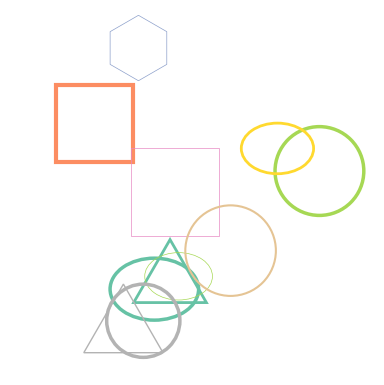[{"shape": "oval", "thickness": 2.5, "radius": 0.57, "center": [0.401, 0.249]}, {"shape": "triangle", "thickness": 2, "radius": 0.55, "center": [0.442, 0.269]}, {"shape": "square", "thickness": 3, "radius": 0.5, "center": [0.246, 0.68]}, {"shape": "hexagon", "thickness": 0.5, "radius": 0.42, "center": [0.36, 0.875]}, {"shape": "square", "thickness": 0.5, "radius": 0.57, "center": [0.454, 0.501]}, {"shape": "circle", "thickness": 2.5, "radius": 0.58, "center": [0.83, 0.556]}, {"shape": "oval", "thickness": 0.5, "radius": 0.44, "center": [0.464, 0.282]}, {"shape": "oval", "thickness": 2, "radius": 0.47, "center": [0.721, 0.614]}, {"shape": "circle", "thickness": 1.5, "radius": 0.59, "center": [0.599, 0.349]}, {"shape": "circle", "thickness": 2.5, "radius": 0.48, "center": [0.372, 0.167]}, {"shape": "triangle", "thickness": 1, "radius": 0.59, "center": [0.321, 0.143]}]